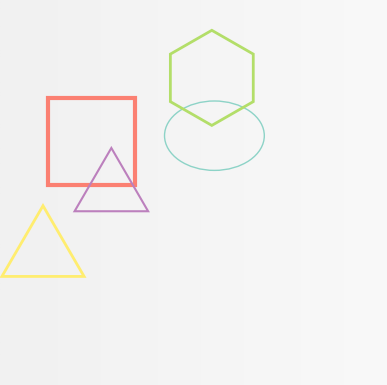[{"shape": "oval", "thickness": 1, "radius": 0.64, "center": [0.553, 0.648]}, {"shape": "square", "thickness": 3, "radius": 0.56, "center": [0.237, 0.632]}, {"shape": "hexagon", "thickness": 2, "radius": 0.62, "center": [0.547, 0.798]}, {"shape": "triangle", "thickness": 1.5, "radius": 0.55, "center": [0.287, 0.506]}, {"shape": "triangle", "thickness": 2, "radius": 0.61, "center": [0.111, 0.343]}]